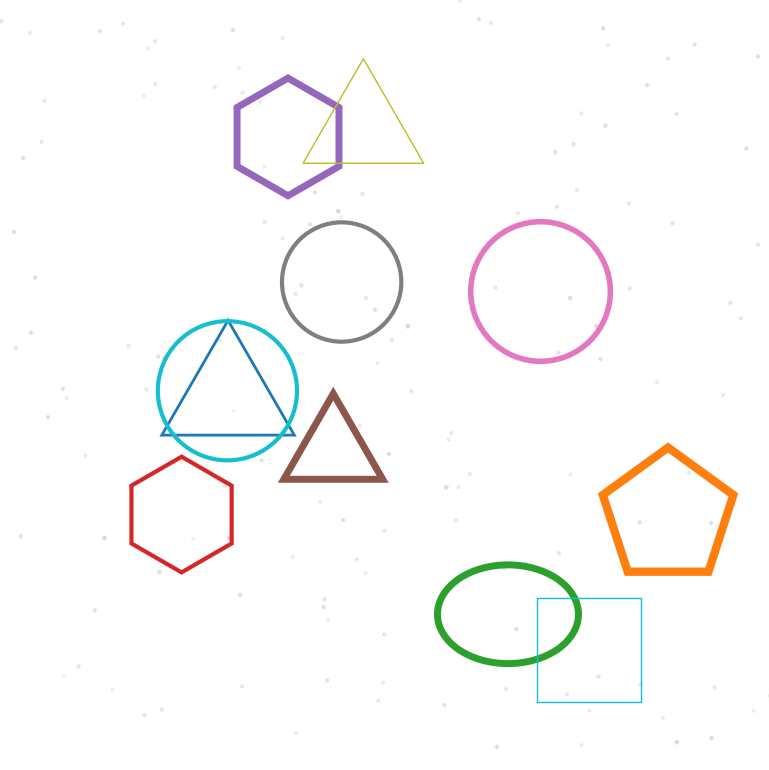[{"shape": "triangle", "thickness": 1, "radius": 0.5, "center": [0.296, 0.485]}, {"shape": "pentagon", "thickness": 3, "radius": 0.45, "center": [0.868, 0.33]}, {"shape": "oval", "thickness": 2.5, "radius": 0.46, "center": [0.66, 0.202]}, {"shape": "hexagon", "thickness": 1.5, "radius": 0.38, "center": [0.236, 0.332]}, {"shape": "hexagon", "thickness": 2.5, "radius": 0.38, "center": [0.374, 0.822]}, {"shape": "triangle", "thickness": 2.5, "radius": 0.37, "center": [0.433, 0.415]}, {"shape": "circle", "thickness": 2, "radius": 0.45, "center": [0.702, 0.621]}, {"shape": "circle", "thickness": 1.5, "radius": 0.39, "center": [0.444, 0.634]}, {"shape": "triangle", "thickness": 0.5, "radius": 0.45, "center": [0.472, 0.833]}, {"shape": "circle", "thickness": 1.5, "radius": 0.45, "center": [0.295, 0.493]}, {"shape": "square", "thickness": 0.5, "radius": 0.34, "center": [0.765, 0.156]}]